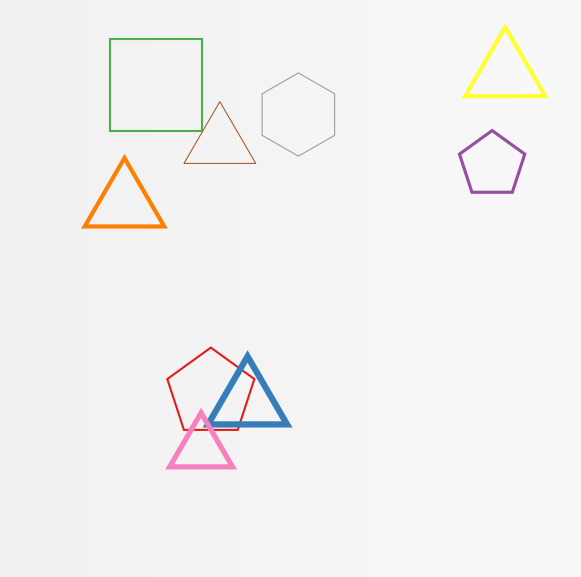[{"shape": "pentagon", "thickness": 1, "radius": 0.39, "center": [0.363, 0.318]}, {"shape": "triangle", "thickness": 3, "radius": 0.39, "center": [0.426, 0.303]}, {"shape": "square", "thickness": 1, "radius": 0.4, "center": [0.269, 0.851]}, {"shape": "pentagon", "thickness": 1.5, "radius": 0.3, "center": [0.847, 0.714]}, {"shape": "triangle", "thickness": 2, "radius": 0.4, "center": [0.214, 0.646]}, {"shape": "triangle", "thickness": 2, "radius": 0.4, "center": [0.869, 0.872]}, {"shape": "triangle", "thickness": 0.5, "radius": 0.36, "center": [0.378, 0.752]}, {"shape": "triangle", "thickness": 2.5, "radius": 0.31, "center": [0.346, 0.222]}, {"shape": "hexagon", "thickness": 0.5, "radius": 0.36, "center": [0.513, 0.801]}]